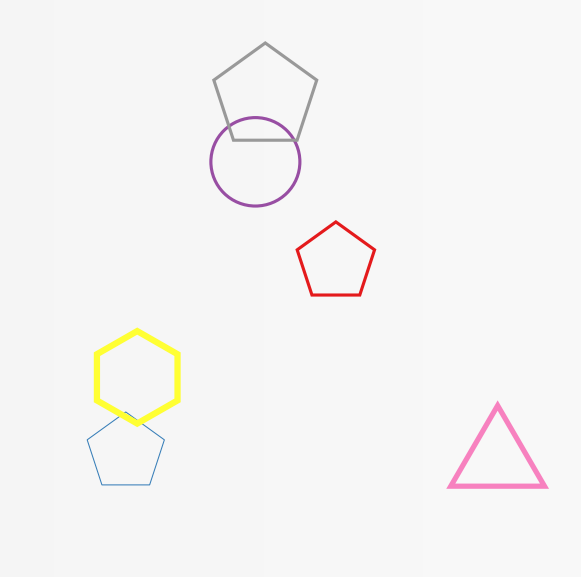[{"shape": "pentagon", "thickness": 1.5, "radius": 0.35, "center": [0.578, 0.545]}, {"shape": "pentagon", "thickness": 0.5, "radius": 0.35, "center": [0.216, 0.216]}, {"shape": "circle", "thickness": 1.5, "radius": 0.38, "center": [0.439, 0.719]}, {"shape": "hexagon", "thickness": 3, "radius": 0.4, "center": [0.236, 0.346]}, {"shape": "triangle", "thickness": 2.5, "radius": 0.47, "center": [0.856, 0.204]}, {"shape": "pentagon", "thickness": 1.5, "radius": 0.47, "center": [0.456, 0.832]}]